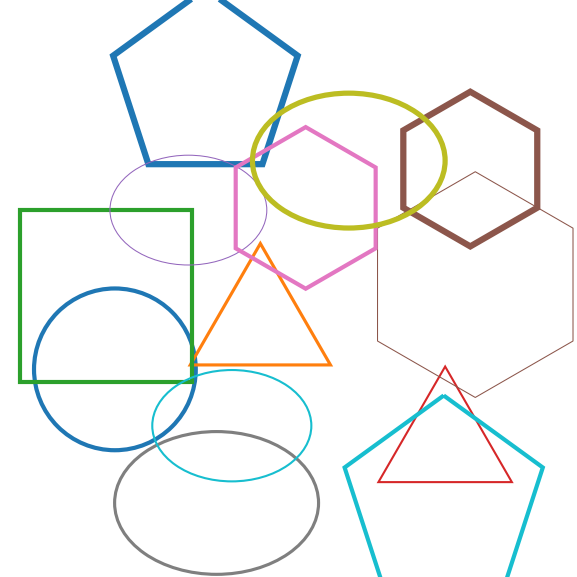[{"shape": "pentagon", "thickness": 3, "radius": 0.84, "center": [0.356, 0.851]}, {"shape": "circle", "thickness": 2, "radius": 0.7, "center": [0.199, 0.36]}, {"shape": "triangle", "thickness": 1.5, "radius": 0.7, "center": [0.451, 0.437]}, {"shape": "square", "thickness": 2, "radius": 0.75, "center": [0.184, 0.487]}, {"shape": "triangle", "thickness": 1, "radius": 0.67, "center": [0.771, 0.231]}, {"shape": "oval", "thickness": 0.5, "radius": 0.68, "center": [0.326, 0.635]}, {"shape": "hexagon", "thickness": 3, "radius": 0.67, "center": [0.814, 0.706]}, {"shape": "hexagon", "thickness": 0.5, "radius": 0.98, "center": [0.823, 0.506]}, {"shape": "hexagon", "thickness": 2, "radius": 0.7, "center": [0.529, 0.639]}, {"shape": "oval", "thickness": 1.5, "radius": 0.88, "center": [0.375, 0.128]}, {"shape": "oval", "thickness": 2.5, "radius": 0.83, "center": [0.604, 0.721]}, {"shape": "pentagon", "thickness": 2, "radius": 0.9, "center": [0.768, 0.134]}, {"shape": "oval", "thickness": 1, "radius": 0.69, "center": [0.401, 0.262]}]